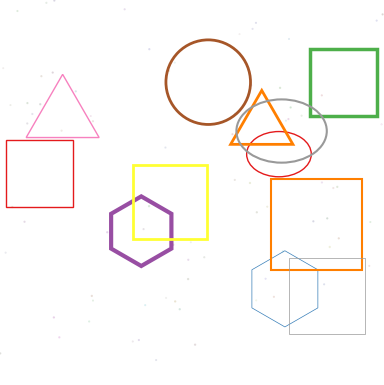[{"shape": "oval", "thickness": 1, "radius": 0.42, "center": [0.725, 0.6]}, {"shape": "square", "thickness": 1, "radius": 0.44, "center": [0.102, 0.549]}, {"shape": "hexagon", "thickness": 0.5, "radius": 0.49, "center": [0.74, 0.25]}, {"shape": "square", "thickness": 2.5, "radius": 0.43, "center": [0.893, 0.786]}, {"shape": "hexagon", "thickness": 3, "radius": 0.45, "center": [0.367, 0.4]}, {"shape": "square", "thickness": 1.5, "radius": 0.59, "center": [0.821, 0.416]}, {"shape": "triangle", "thickness": 2, "radius": 0.47, "center": [0.68, 0.672]}, {"shape": "square", "thickness": 2, "radius": 0.48, "center": [0.442, 0.476]}, {"shape": "circle", "thickness": 2, "radius": 0.55, "center": [0.541, 0.787]}, {"shape": "triangle", "thickness": 1, "radius": 0.55, "center": [0.163, 0.697]}, {"shape": "square", "thickness": 0.5, "radius": 0.49, "center": [0.848, 0.23]}, {"shape": "oval", "thickness": 1.5, "radius": 0.59, "center": [0.731, 0.66]}]